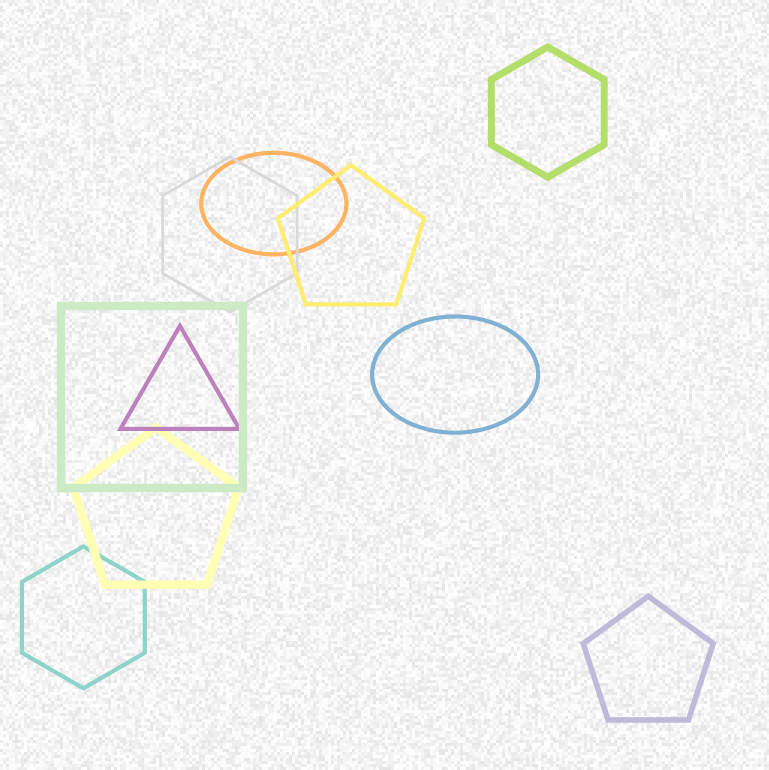[{"shape": "hexagon", "thickness": 1.5, "radius": 0.46, "center": [0.108, 0.198]}, {"shape": "pentagon", "thickness": 3, "radius": 0.56, "center": [0.203, 0.332]}, {"shape": "pentagon", "thickness": 2, "radius": 0.44, "center": [0.842, 0.137]}, {"shape": "oval", "thickness": 1.5, "radius": 0.54, "center": [0.591, 0.514]}, {"shape": "oval", "thickness": 1.5, "radius": 0.47, "center": [0.356, 0.736]}, {"shape": "hexagon", "thickness": 2.5, "radius": 0.42, "center": [0.711, 0.854]}, {"shape": "hexagon", "thickness": 1, "radius": 0.5, "center": [0.299, 0.696]}, {"shape": "triangle", "thickness": 1.5, "radius": 0.45, "center": [0.234, 0.488]}, {"shape": "square", "thickness": 3, "radius": 0.59, "center": [0.198, 0.484]}, {"shape": "pentagon", "thickness": 1.5, "radius": 0.5, "center": [0.456, 0.686]}]